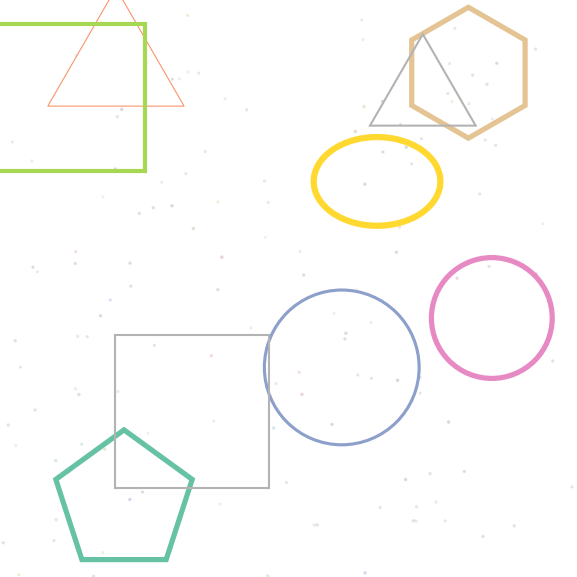[{"shape": "pentagon", "thickness": 2.5, "radius": 0.62, "center": [0.215, 0.131]}, {"shape": "triangle", "thickness": 0.5, "radius": 0.68, "center": [0.201, 0.884]}, {"shape": "circle", "thickness": 1.5, "radius": 0.67, "center": [0.592, 0.363]}, {"shape": "circle", "thickness": 2.5, "radius": 0.52, "center": [0.852, 0.448]}, {"shape": "square", "thickness": 2, "radius": 0.63, "center": [0.125, 0.831]}, {"shape": "oval", "thickness": 3, "radius": 0.55, "center": [0.653, 0.685]}, {"shape": "hexagon", "thickness": 2.5, "radius": 0.57, "center": [0.811, 0.873]}, {"shape": "square", "thickness": 1, "radius": 0.66, "center": [0.333, 0.286]}, {"shape": "triangle", "thickness": 1, "radius": 0.53, "center": [0.732, 0.834]}]